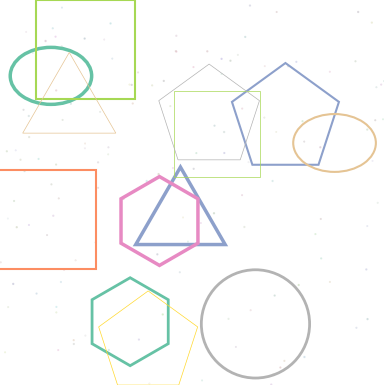[{"shape": "oval", "thickness": 2.5, "radius": 0.53, "center": [0.132, 0.803]}, {"shape": "hexagon", "thickness": 2, "radius": 0.57, "center": [0.338, 0.164]}, {"shape": "square", "thickness": 1.5, "radius": 0.64, "center": [0.121, 0.429]}, {"shape": "triangle", "thickness": 2.5, "radius": 0.67, "center": [0.469, 0.432]}, {"shape": "pentagon", "thickness": 1.5, "radius": 0.73, "center": [0.741, 0.69]}, {"shape": "hexagon", "thickness": 2.5, "radius": 0.58, "center": [0.414, 0.426]}, {"shape": "square", "thickness": 0.5, "radius": 0.56, "center": [0.564, 0.652]}, {"shape": "square", "thickness": 1.5, "radius": 0.64, "center": [0.222, 0.872]}, {"shape": "pentagon", "thickness": 0.5, "radius": 0.68, "center": [0.385, 0.109]}, {"shape": "triangle", "thickness": 0.5, "radius": 0.7, "center": [0.18, 0.724]}, {"shape": "oval", "thickness": 1.5, "radius": 0.54, "center": [0.869, 0.629]}, {"shape": "pentagon", "thickness": 0.5, "radius": 0.69, "center": [0.543, 0.696]}, {"shape": "circle", "thickness": 2, "radius": 0.7, "center": [0.664, 0.159]}]